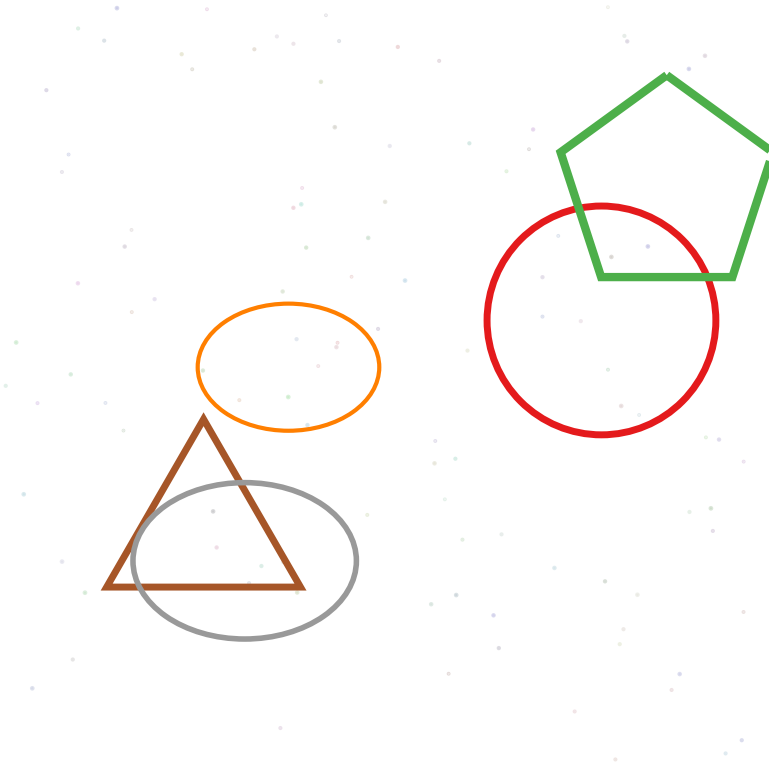[{"shape": "circle", "thickness": 2.5, "radius": 0.74, "center": [0.781, 0.584]}, {"shape": "pentagon", "thickness": 3, "radius": 0.72, "center": [0.866, 0.757]}, {"shape": "oval", "thickness": 1.5, "radius": 0.59, "center": [0.375, 0.523]}, {"shape": "triangle", "thickness": 2.5, "radius": 0.73, "center": [0.264, 0.31]}, {"shape": "oval", "thickness": 2, "radius": 0.73, "center": [0.318, 0.272]}]